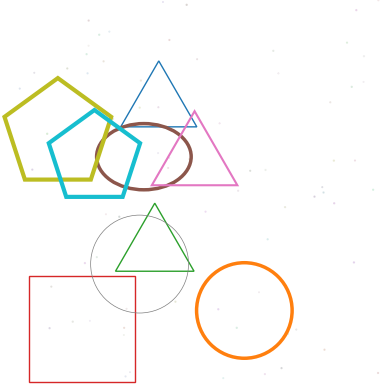[{"shape": "triangle", "thickness": 1, "radius": 0.57, "center": [0.412, 0.728]}, {"shape": "circle", "thickness": 2.5, "radius": 0.62, "center": [0.635, 0.194]}, {"shape": "triangle", "thickness": 1, "radius": 0.59, "center": [0.402, 0.354]}, {"shape": "square", "thickness": 1, "radius": 0.69, "center": [0.214, 0.146]}, {"shape": "oval", "thickness": 2.5, "radius": 0.61, "center": [0.374, 0.593]}, {"shape": "triangle", "thickness": 1.5, "radius": 0.64, "center": [0.505, 0.583]}, {"shape": "circle", "thickness": 0.5, "radius": 0.64, "center": [0.363, 0.314]}, {"shape": "pentagon", "thickness": 3, "radius": 0.73, "center": [0.15, 0.651]}, {"shape": "pentagon", "thickness": 3, "radius": 0.62, "center": [0.245, 0.59]}]